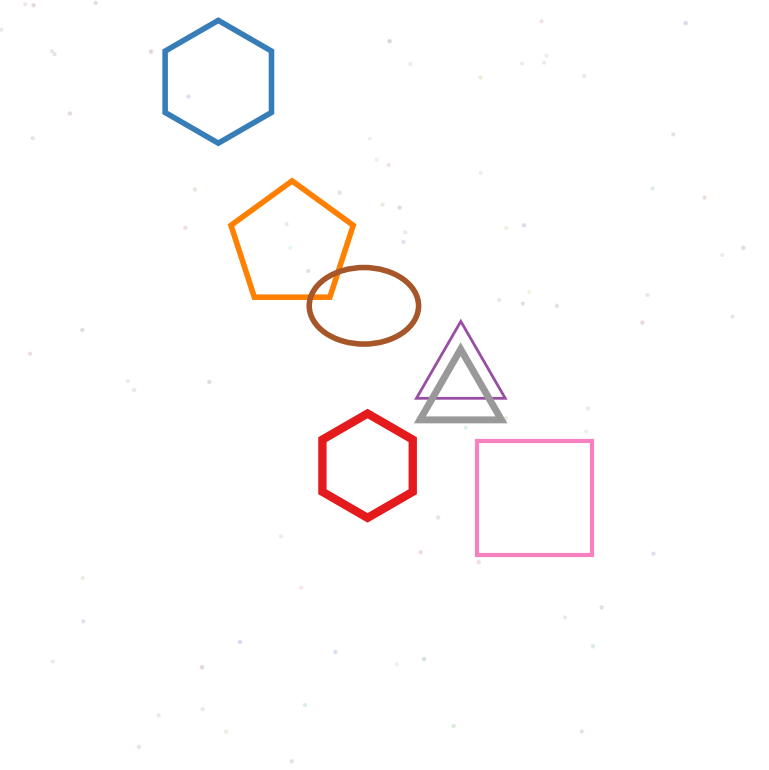[{"shape": "hexagon", "thickness": 3, "radius": 0.34, "center": [0.477, 0.395]}, {"shape": "hexagon", "thickness": 2, "radius": 0.4, "center": [0.284, 0.894]}, {"shape": "triangle", "thickness": 1, "radius": 0.33, "center": [0.598, 0.516]}, {"shape": "pentagon", "thickness": 2, "radius": 0.42, "center": [0.379, 0.682]}, {"shape": "oval", "thickness": 2, "radius": 0.36, "center": [0.473, 0.603]}, {"shape": "square", "thickness": 1.5, "radius": 0.37, "center": [0.694, 0.353]}, {"shape": "triangle", "thickness": 2.5, "radius": 0.31, "center": [0.598, 0.485]}]